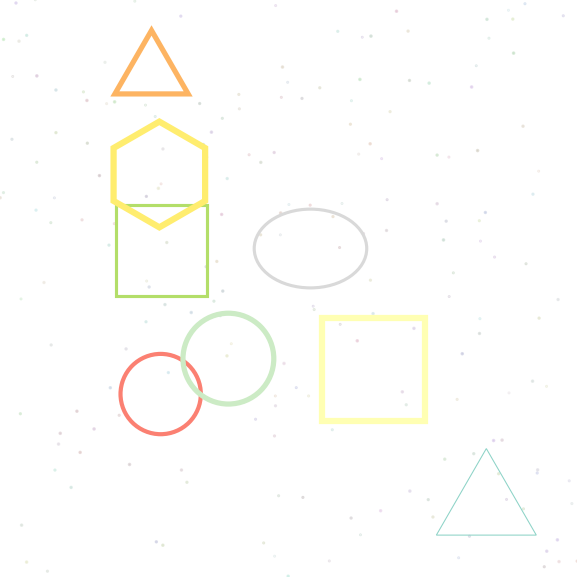[{"shape": "triangle", "thickness": 0.5, "radius": 0.5, "center": [0.842, 0.122]}, {"shape": "square", "thickness": 3, "radius": 0.45, "center": [0.647, 0.36]}, {"shape": "circle", "thickness": 2, "radius": 0.35, "center": [0.278, 0.317]}, {"shape": "triangle", "thickness": 2.5, "radius": 0.37, "center": [0.262, 0.873]}, {"shape": "square", "thickness": 1.5, "radius": 0.39, "center": [0.28, 0.566]}, {"shape": "oval", "thickness": 1.5, "radius": 0.49, "center": [0.538, 0.569]}, {"shape": "circle", "thickness": 2.5, "radius": 0.39, "center": [0.395, 0.378]}, {"shape": "hexagon", "thickness": 3, "radius": 0.46, "center": [0.276, 0.697]}]